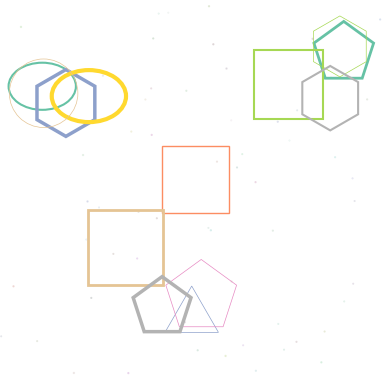[{"shape": "pentagon", "thickness": 2, "radius": 0.41, "center": [0.893, 0.863]}, {"shape": "oval", "thickness": 1.5, "radius": 0.44, "center": [0.11, 0.776]}, {"shape": "square", "thickness": 1, "radius": 0.44, "center": [0.509, 0.534]}, {"shape": "triangle", "thickness": 0.5, "radius": 0.4, "center": [0.498, 0.177]}, {"shape": "hexagon", "thickness": 2.5, "radius": 0.43, "center": [0.171, 0.733]}, {"shape": "pentagon", "thickness": 0.5, "radius": 0.48, "center": [0.523, 0.229]}, {"shape": "hexagon", "thickness": 0.5, "radius": 0.4, "center": [0.883, 0.879]}, {"shape": "square", "thickness": 1.5, "radius": 0.45, "center": [0.75, 0.781]}, {"shape": "oval", "thickness": 3, "radius": 0.48, "center": [0.231, 0.75]}, {"shape": "square", "thickness": 2, "radius": 0.49, "center": [0.326, 0.357]}, {"shape": "circle", "thickness": 0.5, "radius": 0.45, "center": [0.113, 0.758]}, {"shape": "hexagon", "thickness": 1.5, "radius": 0.42, "center": [0.858, 0.745]}, {"shape": "pentagon", "thickness": 2.5, "radius": 0.39, "center": [0.421, 0.202]}]